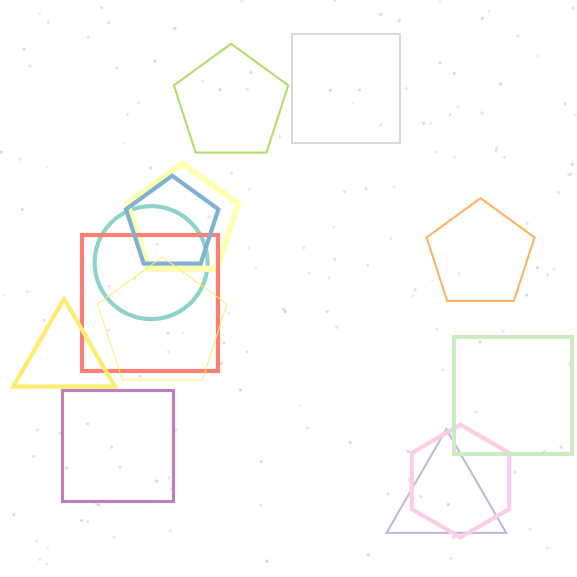[{"shape": "circle", "thickness": 2, "radius": 0.49, "center": [0.262, 0.544]}, {"shape": "pentagon", "thickness": 3, "radius": 0.5, "center": [0.316, 0.615]}, {"shape": "triangle", "thickness": 1, "radius": 0.6, "center": [0.773, 0.136]}, {"shape": "square", "thickness": 2, "radius": 0.59, "center": [0.26, 0.475]}, {"shape": "pentagon", "thickness": 2, "radius": 0.42, "center": [0.298, 0.611]}, {"shape": "pentagon", "thickness": 1, "radius": 0.49, "center": [0.832, 0.558]}, {"shape": "pentagon", "thickness": 1, "radius": 0.52, "center": [0.4, 0.819]}, {"shape": "hexagon", "thickness": 2, "radius": 0.49, "center": [0.797, 0.166]}, {"shape": "square", "thickness": 1, "radius": 0.47, "center": [0.599, 0.846]}, {"shape": "square", "thickness": 1.5, "radius": 0.48, "center": [0.203, 0.228]}, {"shape": "square", "thickness": 2, "radius": 0.51, "center": [0.888, 0.314]}, {"shape": "triangle", "thickness": 2, "radius": 0.51, "center": [0.111, 0.381]}, {"shape": "pentagon", "thickness": 0.5, "radius": 0.59, "center": [0.281, 0.436]}]